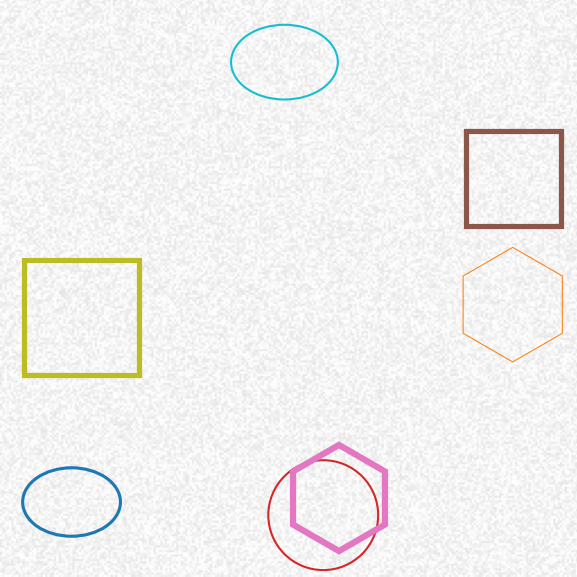[{"shape": "oval", "thickness": 1.5, "radius": 0.42, "center": [0.124, 0.13]}, {"shape": "hexagon", "thickness": 0.5, "radius": 0.5, "center": [0.888, 0.472]}, {"shape": "circle", "thickness": 1, "radius": 0.48, "center": [0.56, 0.107]}, {"shape": "square", "thickness": 2.5, "radius": 0.41, "center": [0.889, 0.69]}, {"shape": "hexagon", "thickness": 3, "radius": 0.46, "center": [0.587, 0.137]}, {"shape": "square", "thickness": 2.5, "radius": 0.5, "center": [0.141, 0.45]}, {"shape": "oval", "thickness": 1, "radius": 0.46, "center": [0.493, 0.892]}]